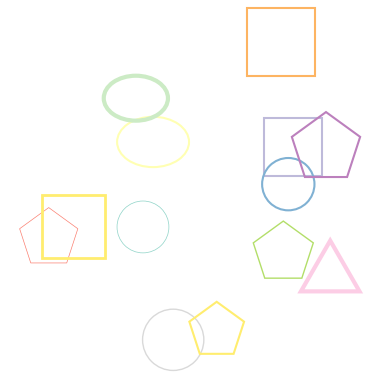[{"shape": "circle", "thickness": 0.5, "radius": 0.34, "center": [0.371, 0.411]}, {"shape": "oval", "thickness": 1.5, "radius": 0.47, "center": [0.398, 0.631]}, {"shape": "square", "thickness": 1.5, "radius": 0.38, "center": [0.761, 0.617]}, {"shape": "pentagon", "thickness": 0.5, "radius": 0.4, "center": [0.127, 0.381]}, {"shape": "circle", "thickness": 1.5, "radius": 0.34, "center": [0.749, 0.522]}, {"shape": "square", "thickness": 1.5, "radius": 0.44, "center": [0.73, 0.891]}, {"shape": "pentagon", "thickness": 1, "radius": 0.41, "center": [0.736, 0.344]}, {"shape": "triangle", "thickness": 3, "radius": 0.44, "center": [0.858, 0.287]}, {"shape": "circle", "thickness": 1, "radius": 0.4, "center": [0.45, 0.117]}, {"shape": "pentagon", "thickness": 1.5, "radius": 0.47, "center": [0.847, 0.616]}, {"shape": "oval", "thickness": 3, "radius": 0.42, "center": [0.353, 0.745]}, {"shape": "square", "thickness": 2, "radius": 0.41, "center": [0.191, 0.411]}, {"shape": "pentagon", "thickness": 1.5, "radius": 0.37, "center": [0.563, 0.141]}]